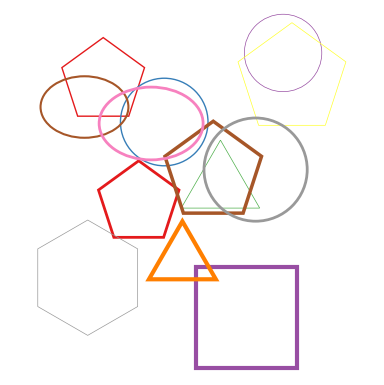[{"shape": "pentagon", "thickness": 1, "radius": 0.56, "center": [0.268, 0.789]}, {"shape": "pentagon", "thickness": 2, "radius": 0.55, "center": [0.36, 0.472]}, {"shape": "circle", "thickness": 1, "radius": 0.57, "center": [0.427, 0.683]}, {"shape": "triangle", "thickness": 0.5, "radius": 0.59, "center": [0.573, 0.518]}, {"shape": "circle", "thickness": 0.5, "radius": 0.5, "center": [0.735, 0.862]}, {"shape": "square", "thickness": 3, "radius": 0.65, "center": [0.641, 0.175]}, {"shape": "triangle", "thickness": 3, "radius": 0.5, "center": [0.474, 0.325]}, {"shape": "pentagon", "thickness": 0.5, "radius": 0.74, "center": [0.758, 0.794]}, {"shape": "pentagon", "thickness": 2.5, "radius": 0.66, "center": [0.554, 0.553]}, {"shape": "oval", "thickness": 1.5, "radius": 0.57, "center": [0.219, 0.722]}, {"shape": "oval", "thickness": 2, "radius": 0.68, "center": [0.393, 0.679]}, {"shape": "hexagon", "thickness": 0.5, "radius": 0.75, "center": [0.228, 0.279]}, {"shape": "circle", "thickness": 2, "radius": 0.67, "center": [0.664, 0.559]}]